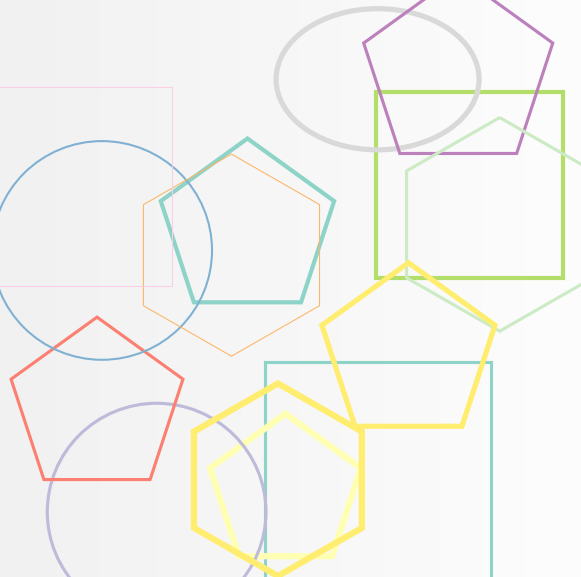[{"shape": "square", "thickness": 1.5, "radius": 0.97, "center": [0.65, 0.179]}, {"shape": "pentagon", "thickness": 2, "radius": 0.78, "center": [0.426, 0.603]}, {"shape": "pentagon", "thickness": 3, "radius": 0.68, "center": [0.491, 0.146]}, {"shape": "circle", "thickness": 1.5, "radius": 0.94, "center": [0.269, 0.113]}, {"shape": "pentagon", "thickness": 1.5, "radius": 0.78, "center": [0.167, 0.294]}, {"shape": "circle", "thickness": 1, "radius": 0.95, "center": [0.175, 0.565]}, {"shape": "hexagon", "thickness": 0.5, "radius": 0.87, "center": [0.398, 0.557]}, {"shape": "square", "thickness": 2, "radius": 0.81, "center": [0.807, 0.678]}, {"shape": "square", "thickness": 0.5, "radius": 0.87, "center": [0.123, 0.676]}, {"shape": "oval", "thickness": 2.5, "radius": 0.87, "center": [0.65, 0.862]}, {"shape": "pentagon", "thickness": 1.5, "radius": 0.86, "center": [0.788, 0.872]}, {"shape": "hexagon", "thickness": 1.5, "radius": 0.92, "center": [0.86, 0.611]}, {"shape": "hexagon", "thickness": 3, "radius": 0.83, "center": [0.478, 0.168]}, {"shape": "pentagon", "thickness": 2.5, "radius": 0.78, "center": [0.703, 0.388]}]